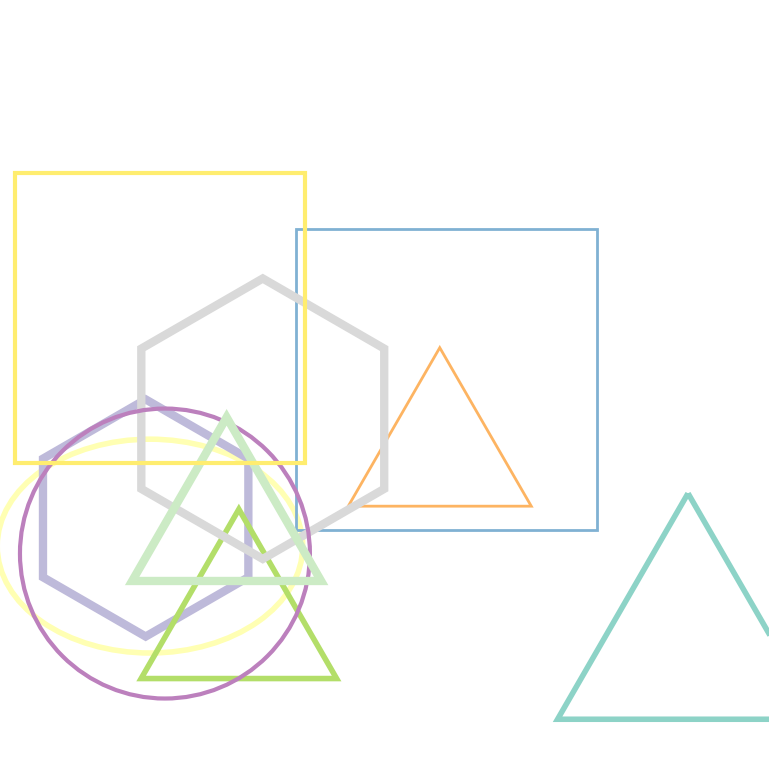[{"shape": "triangle", "thickness": 2, "radius": 0.98, "center": [0.894, 0.164]}, {"shape": "oval", "thickness": 2, "radius": 0.99, "center": [0.195, 0.291]}, {"shape": "hexagon", "thickness": 3, "radius": 0.77, "center": [0.189, 0.327]}, {"shape": "square", "thickness": 1, "radius": 0.98, "center": [0.58, 0.507]}, {"shape": "triangle", "thickness": 1, "radius": 0.69, "center": [0.571, 0.411]}, {"shape": "triangle", "thickness": 2, "radius": 0.73, "center": [0.31, 0.192]}, {"shape": "hexagon", "thickness": 3, "radius": 0.91, "center": [0.341, 0.456]}, {"shape": "circle", "thickness": 1.5, "radius": 0.94, "center": [0.214, 0.281]}, {"shape": "triangle", "thickness": 3, "radius": 0.71, "center": [0.294, 0.316]}, {"shape": "square", "thickness": 1.5, "radius": 0.94, "center": [0.208, 0.587]}]